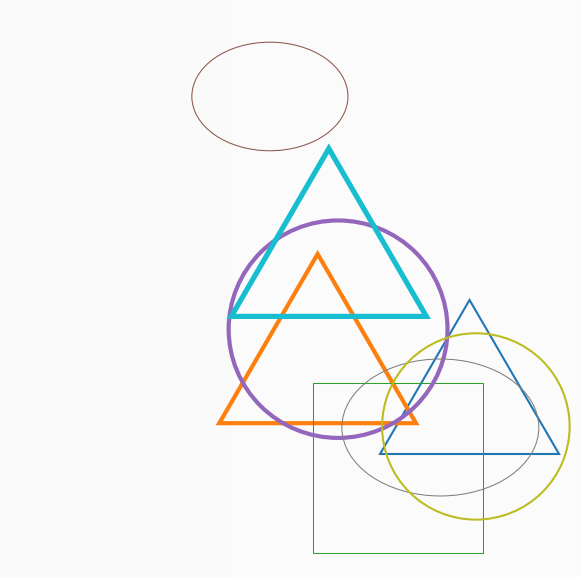[{"shape": "triangle", "thickness": 1, "radius": 0.89, "center": [0.808, 0.302]}, {"shape": "triangle", "thickness": 2, "radius": 0.98, "center": [0.546, 0.364]}, {"shape": "square", "thickness": 0.5, "radius": 0.73, "center": [0.685, 0.189]}, {"shape": "circle", "thickness": 2, "radius": 0.94, "center": [0.582, 0.429]}, {"shape": "oval", "thickness": 0.5, "radius": 0.67, "center": [0.464, 0.832]}, {"shape": "oval", "thickness": 0.5, "radius": 0.85, "center": [0.758, 0.259]}, {"shape": "circle", "thickness": 1, "radius": 0.81, "center": [0.819, 0.261]}, {"shape": "triangle", "thickness": 2.5, "radius": 0.97, "center": [0.566, 0.548]}]